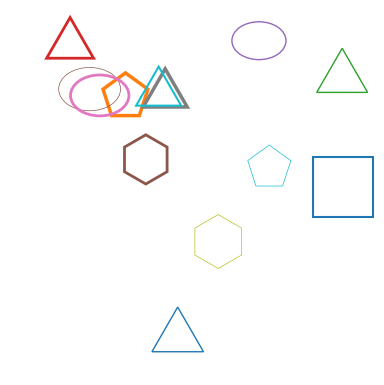[{"shape": "square", "thickness": 1.5, "radius": 0.39, "center": [0.89, 0.513]}, {"shape": "triangle", "thickness": 1, "radius": 0.39, "center": [0.462, 0.125]}, {"shape": "pentagon", "thickness": 2.5, "radius": 0.31, "center": [0.326, 0.749]}, {"shape": "triangle", "thickness": 1, "radius": 0.38, "center": [0.889, 0.798]}, {"shape": "triangle", "thickness": 2, "radius": 0.35, "center": [0.182, 0.884]}, {"shape": "oval", "thickness": 1, "radius": 0.35, "center": [0.673, 0.894]}, {"shape": "hexagon", "thickness": 2, "radius": 0.32, "center": [0.379, 0.586]}, {"shape": "oval", "thickness": 0.5, "radius": 0.4, "center": [0.233, 0.769]}, {"shape": "oval", "thickness": 2, "radius": 0.38, "center": [0.259, 0.752]}, {"shape": "triangle", "thickness": 2.5, "radius": 0.33, "center": [0.429, 0.755]}, {"shape": "hexagon", "thickness": 0.5, "radius": 0.35, "center": [0.567, 0.373]}, {"shape": "triangle", "thickness": 1.5, "radius": 0.34, "center": [0.412, 0.759]}, {"shape": "pentagon", "thickness": 0.5, "radius": 0.29, "center": [0.699, 0.564]}]